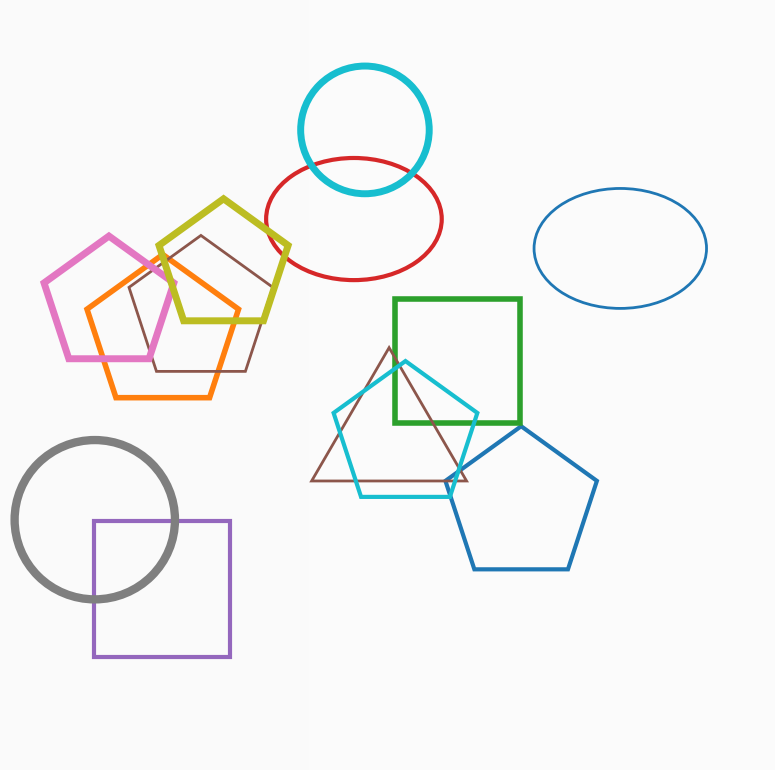[{"shape": "pentagon", "thickness": 1.5, "radius": 0.51, "center": [0.672, 0.344]}, {"shape": "oval", "thickness": 1, "radius": 0.56, "center": [0.8, 0.677]}, {"shape": "pentagon", "thickness": 2, "radius": 0.51, "center": [0.21, 0.567]}, {"shape": "square", "thickness": 2, "radius": 0.4, "center": [0.591, 0.532]}, {"shape": "oval", "thickness": 1.5, "radius": 0.57, "center": [0.457, 0.716]}, {"shape": "square", "thickness": 1.5, "radius": 0.44, "center": [0.209, 0.235]}, {"shape": "triangle", "thickness": 1, "radius": 0.58, "center": [0.502, 0.433]}, {"shape": "pentagon", "thickness": 1, "radius": 0.49, "center": [0.259, 0.597]}, {"shape": "pentagon", "thickness": 2.5, "radius": 0.44, "center": [0.141, 0.605]}, {"shape": "circle", "thickness": 3, "radius": 0.52, "center": [0.122, 0.325]}, {"shape": "pentagon", "thickness": 2.5, "radius": 0.44, "center": [0.288, 0.654]}, {"shape": "circle", "thickness": 2.5, "radius": 0.41, "center": [0.471, 0.831]}, {"shape": "pentagon", "thickness": 1.5, "radius": 0.49, "center": [0.523, 0.434]}]